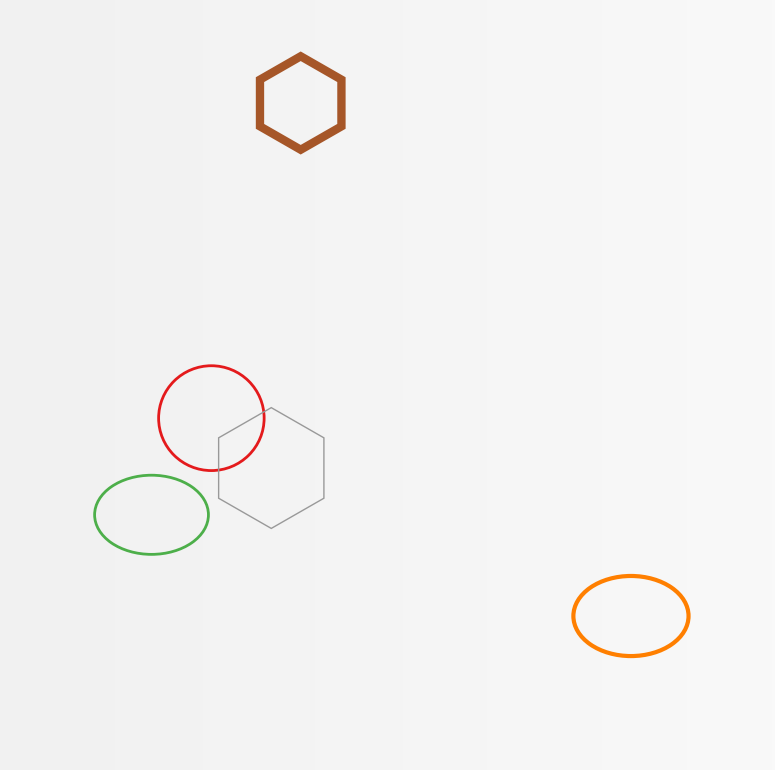[{"shape": "circle", "thickness": 1, "radius": 0.34, "center": [0.273, 0.457]}, {"shape": "oval", "thickness": 1, "radius": 0.37, "center": [0.196, 0.331]}, {"shape": "oval", "thickness": 1.5, "radius": 0.37, "center": [0.814, 0.2]}, {"shape": "hexagon", "thickness": 3, "radius": 0.3, "center": [0.388, 0.866]}, {"shape": "hexagon", "thickness": 0.5, "radius": 0.39, "center": [0.35, 0.392]}]